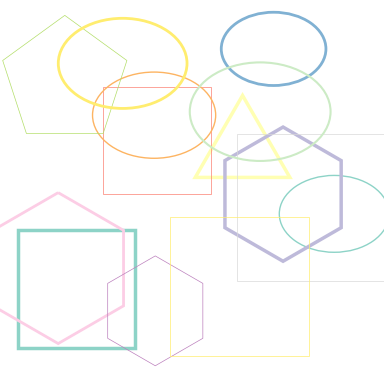[{"shape": "oval", "thickness": 1, "radius": 0.71, "center": [0.868, 0.445]}, {"shape": "square", "thickness": 2.5, "radius": 0.76, "center": [0.198, 0.25]}, {"shape": "triangle", "thickness": 2.5, "radius": 0.71, "center": [0.63, 0.61]}, {"shape": "hexagon", "thickness": 2.5, "radius": 0.87, "center": [0.735, 0.496]}, {"shape": "square", "thickness": 0.5, "radius": 0.7, "center": [0.408, 0.635]}, {"shape": "oval", "thickness": 2, "radius": 0.68, "center": [0.711, 0.873]}, {"shape": "oval", "thickness": 1, "radius": 0.8, "center": [0.4, 0.701]}, {"shape": "pentagon", "thickness": 0.5, "radius": 0.85, "center": [0.168, 0.79]}, {"shape": "hexagon", "thickness": 2, "radius": 0.98, "center": [0.151, 0.304]}, {"shape": "square", "thickness": 0.5, "radius": 0.95, "center": [0.806, 0.46]}, {"shape": "hexagon", "thickness": 0.5, "radius": 0.71, "center": [0.403, 0.193]}, {"shape": "oval", "thickness": 1.5, "radius": 0.91, "center": [0.676, 0.71]}, {"shape": "square", "thickness": 0.5, "radius": 0.9, "center": [0.622, 0.255]}, {"shape": "oval", "thickness": 2, "radius": 0.84, "center": [0.319, 0.835]}]